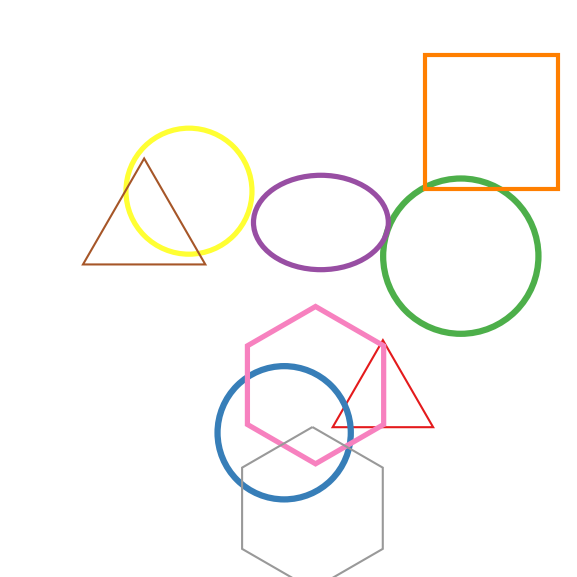[{"shape": "triangle", "thickness": 1, "radius": 0.5, "center": [0.663, 0.31]}, {"shape": "circle", "thickness": 3, "radius": 0.58, "center": [0.492, 0.25]}, {"shape": "circle", "thickness": 3, "radius": 0.67, "center": [0.798, 0.556]}, {"shape": "oval", "thickness": 2.5, "radius": 0.58, "center": [0.556, 0.614]}, {"shape": "square", "thickness": 2, "radius": 0.58, "center": [0.851, 0.788]}, {"shape": "circle", "thickness": 2.5, "radius": 0.55, "center": [0.327, 0.668]}, {"shape": "triangle", "thickness": 1, "radius": 0.61, "center": [0.25, 0.602]}, {"shape": "hexagon", "thickness": 2.5, "radius": 0.68, "center": [0.546, 0.332]}, {"shape": "hexagon", "thickness": 1, "radius": 0.7, "center": [0.541, 0.119]}]